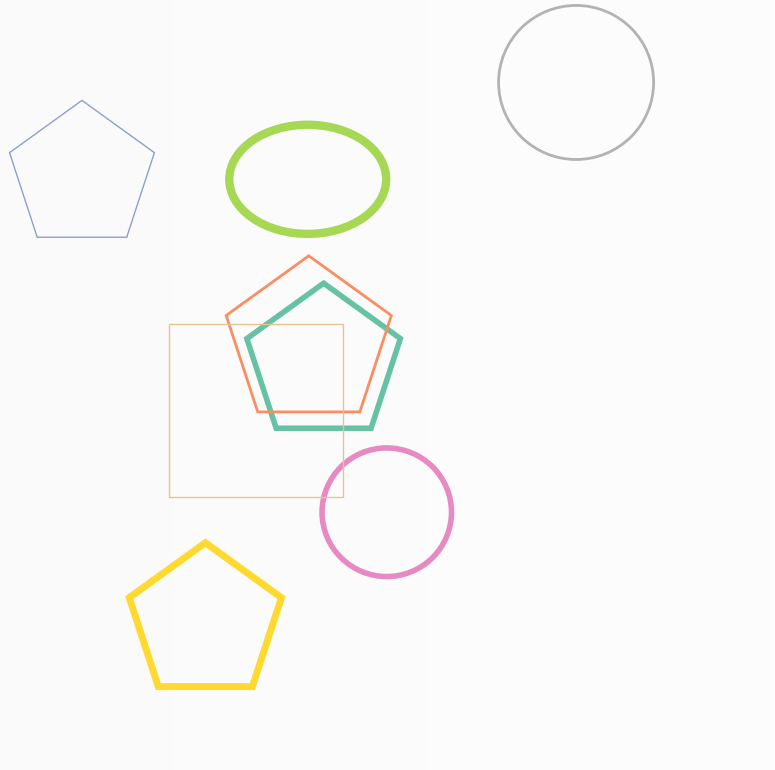[{"shape": "pentagon", "thickness": 2, "radius": 0.52, "center": [0.418, 0.528]}, {"shape": "pentagon", "thickness": 1, "radius": 0.56, "center": [0.398, 0.556]}, {"shape": "pentagon", "thickness": 0.5, "radius": 0.49, "center": [0.106, 0.771]}, {"shape": "circle", "thickness": 2, "radius": 0.42, "center": [0.499, 0.335]}, {"shape": "oval", "thickness": 3, "radius": 0.51, "center": [0.397, 0.767]}, {"shape": "pentagon", "thickness": 2.5, "radius": 0.52, "center": [0.265, 0.192]}, {"shape": "square", "thickness": 0.5, "radius": 0.56, "center": [0.33, 0.467]}, {"shape": "circle", "thickness": 1, "radius": 0.5, "center": [0.743, 0.893]}]